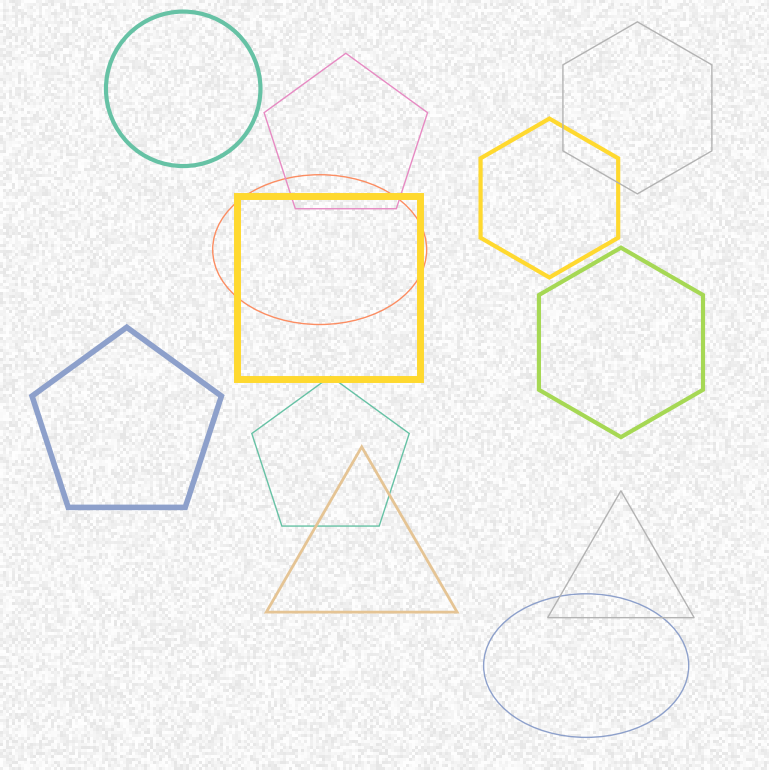[{"shape": "pentagon", "thickness": 0.5, "radius": 0.54, "center": [0.429, 0.404]}, {"shape": "circle", "thickness": 1.5, "radius": 0.5, "center": [0.238, 0.885]}, {"shape": "oval", "thickness": 0.5, "radius": 0.69, "center": [0.415, 0.676]}, {"shape": "pentagon", "thickness": 2, "radius": 0.65, "center": [0.165, 0.446]}, {"shape": "oval", "thickness": 0.5, "radius": 0.67, "center": [0.761, 0.136]}, {"shape": "pentagon", "thickness": 0.5, "radius": 0.56, "center": [0.449, 0.819]}, {"shape": "hexagon", "thickness": 1.5, "radius": 0.62, "center": [0.806, 0.555]}, {"shape": "hexagon", "thickness": 1.5, "radius": 0.52, "center": [0.713, 0.743]}, {"shape": "square", "thickness": 2.5, "radius": 0.59, "center": [0.426, 0.627]}, {"shape": "triangle", "thickness": 1, "radius": 0.72, "center": [0.47, 0.277]}, {"shape": "triangle", "thickness": 0.5, "radius": 0.55, "center": [0.806, 0.253]}, {"shape": "hexagon", "thickness": 0.5, "radius": 0.56, "center": [0.828, 0.86]}]